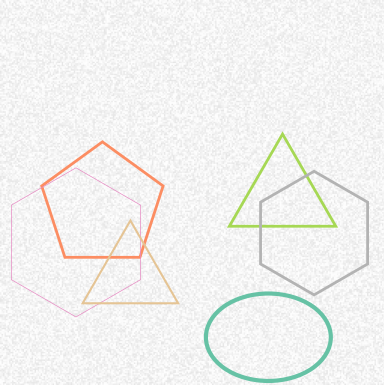[{"shape": "oval", "thickness": 3, "radius": 0.81, "center": [0.697, 0.124]}, {"shape": "pentagon", "thickness": 2, "radius": 0.83, "center": [0.266, 0.466]}, {"shape": "hexagon", "thickness": 0.5, "radius": 0.97, "center": [0.197, 0.37]}, {"shape": "triangle", "thickness": 2, "radius": 0.8, "center": [0.734, 0.492]}, {"shape": "triangle", "thickness": 1.5, "radius": 0.72, "center": [0.339, 0.284]}, {"shape": "hexagon", "thickness": 2, "radius": 0.8, "center": [0.816, 0.395]}]